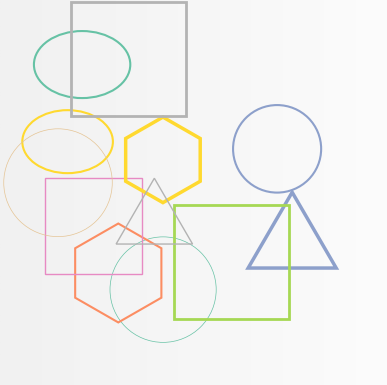[{"shape": "circle", "thickness": 0.5, "radius": 0.69, "center": [0.421, 0.248]}, {"shape": "oval", "thickness": 1.5, "radius": 0.62, "center": [0.212, 0.832]}, {"shape": "hexagon", "thickness": 1.5, "radius": 0.64, "center": [0.305, 0.291]}, {"shape": "triangle", "thickness": 2.5, "radius": 0.66, "center": [0.754, 0.369]}, {"shape": "circle", "thickness": 1.5, "radius": 0.57, "center": [0.715, 0.613]}, {"shape": "square", "thickness": 1, "radius": 0.62, "center": [0.242, 0.413]}, {"shape": "square", "thickness": 2, "radius": 0.74, "center": [0.597, 0.32]}, {"shape": "oval", "thickness": 1.5, "radius": 0.58, "center": [0.174, 0.632]}, {"shape": "hexagon", "thickness": 2.5, "radius": 0.56, "center": [0.42, 0.585]}, {"shape": "circle", "thickness": 0.5, "radius": 0.7, "center": [0.15, 0.525]}, {"shape": "square", "thickness": 2, "radius": 0.74, "center": [0.33, 0.847]}, {"shape": "triangle", "thickness": 1, "radius": 0.57, "center": [0.398, 0.423]}]